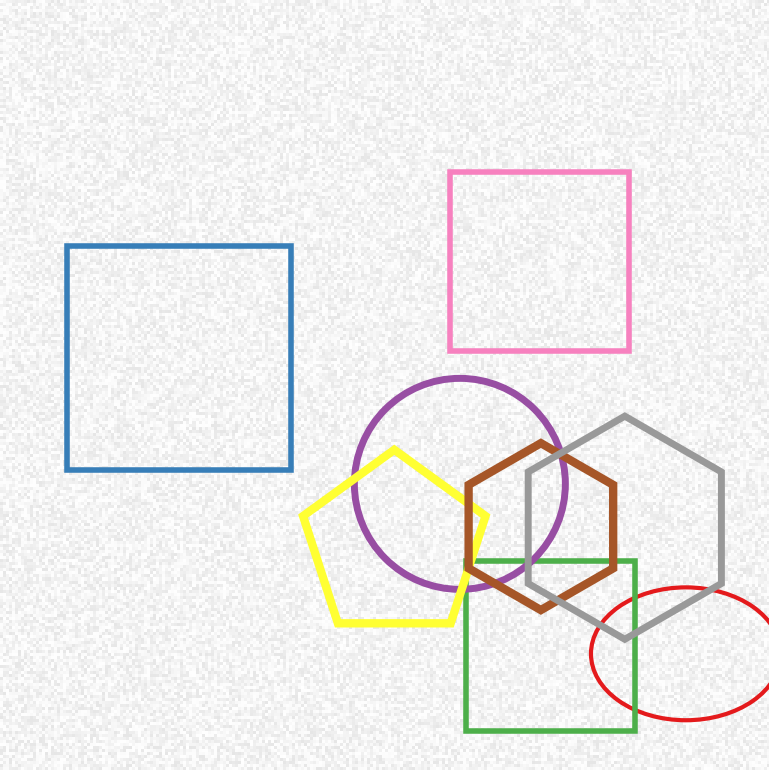[{"shape": "oval", "thickness": 1.5, "radius": 0.62, "center": [0.891, 0.151]}, {"shape": "square", "thickness": 2, "radius": 0.73, "center": [0.232, 0.535]}, {"shape": "square", "thickness": 2, "radius": 0.55, "center": [0.715, 0.161]}, {"shape": "circle", "thickness": 2.5, "radius": 0.69, "center": [0.597, 0.372]}, {"shape": "pentagon", "thickness": 3, "radius": 0.62, "center": [0.512, 0.291]}, {"shape": "hexagon", "thickness": 3, "radius": 0.54, "center": [0.702, 0.316]}, {"shape": "square", "thickness": 2, "radius": 0.58, "center": [0.701, 0.66]}, {"shape": "hexagon", "thickness": 2.5, "radius": 0.72, "center": [0.811, 0.315]}]